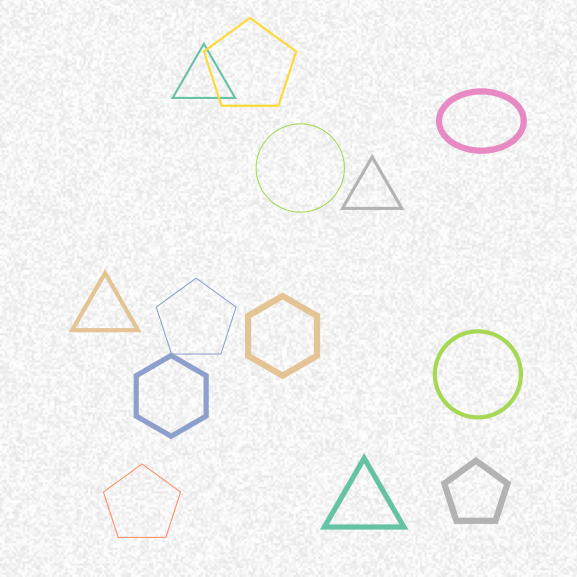[{"shape": "triangle", "thickness": 1, "radius": 0.31, "center": [0.353, 0.861]}, {"shape": "triangle", "thickness": 2.5, "radius": 0.4, "center": [0.631, 0.126]}, {"shape": "pentagon", "thickness": 0.5, "radius": 0.35, "center": [0.246, 0.125]}, {"shape": "hexagon", "thickness": 2.5, "radius": 0.35, "center": [0.296, 0.314]}, {"shape": "pentagon", "thickness": 0.5, "radius": 0.36, "center": [0.34, 0.445]}, {"shape": "oval", "thickness": 3, "radius": 0.37, "center": [0.834, 0.79]}, {"shape": "circle", "thickness": 0.5, "radius": 0.38, "center": [0.52, 0.708]}, {"shape": "circle", "thickness": 2, "radius": 0.37, "center": [0.828, 0.351]}, {"shape": "pentagon", "thickness": 1, "radius": 0.42, "center": [0.433, 0.884]}, {"shape": "triangle", "thickness": 2, "radius": 0.33, "center": [0.182, 0.46]}, {"shape": "hexagon", "thickness": 3, "radius": 0.34, "center": [0.489, 0.418]}, {"shape": "triangle", "thickness": 1.5, "radius": 0.3, "center": [0.644, 0.668]}, {"shape": "pentagon", "thickness": 3, "radius": 0.29, "center": [0.824, 0.144]}]